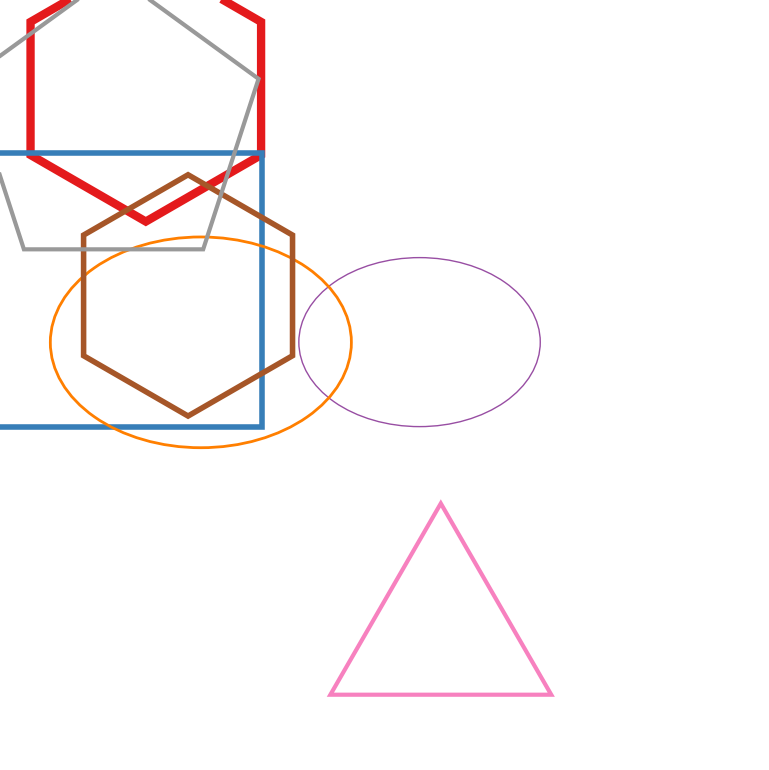[{"shape": "hexagon", "thickness": 3, "radius": 0.86, "center": [0.189, 0.885]}, {"shape": "square", "thickness": 2, "radius": 0.89, "center": [0.163, 0.623]}, {"shape": "oval", "thickness": 0.5, "radius": 0.78, "center": [0.545, 0.556]}, {"shape": "oval", "thickness": 1, "radius": 0.98, "center": [0.261, 0.555]}, {"shape": "hexagon", "thickness": 2, "radius": 0.78, "center": [0.244, 0.616]}, {"shape": "triangle", "thickness": 1.5, "radius": 0.83, "center": [0.572, 0.181]}, {"shape": "pentagon", "thickness": 1.5, "radius": 0.99, "center": [0.147, 0.836]}]